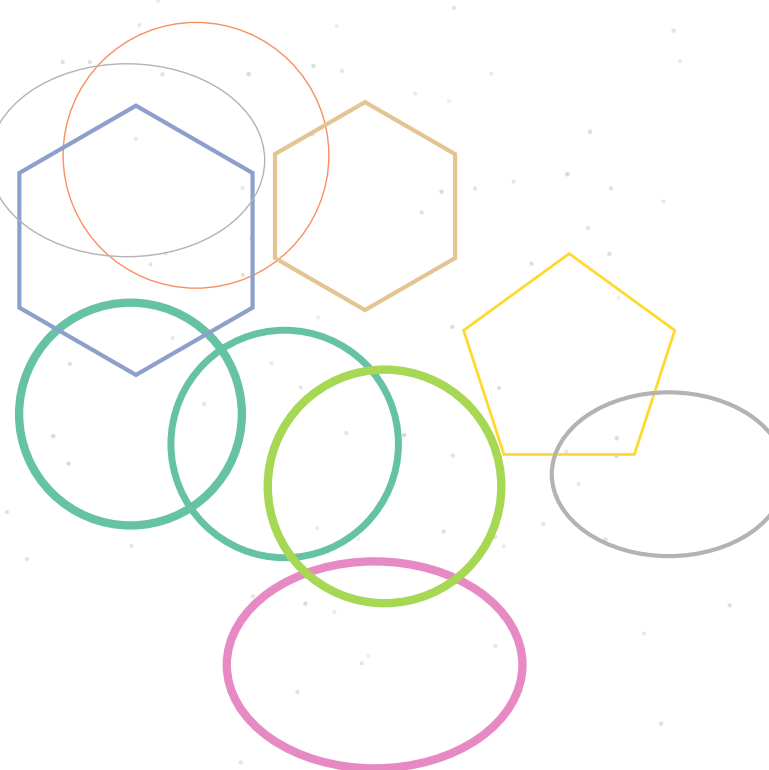[{"shape": "circle", "thickness": 2.5, "radius": 0.74, "center": [0.37, 0.423]}, {"shape": "circle", "thickness": 3, "radius": 0.72, "center": [0.169, 0.462]}, {"shape": "circle", "thickness": 0.5, "radius": 0.86, "center": [0.255, 0.798]}, {"shape": "hexagon", "thickness": 1.5, "radius": 0.87, "center": [0.177, 0.688]}, {"shape": "oval", "thickness": 3, "radius": 0.96, "center": [0.487, 0.137]}, {"shape": "circle", "thickness": 3, "radius": 0.76, "center": [0.499, 0.368]}, {"shape": "pentagon", "thickness": 1, "radius": 0.72, "center": [0.739, 0.526]}, {"shape": "hexagon", "thickness": 1.5, "radius": 0.68, "center": [0.474, 0.732]}, {"shape": "oval", "thickness": 1.5, "radius": 0.76, "center": [0.869, 0.384]}, {"shape": "oval", "thickness": 0.5, "radius": 0.89, "center": [0.165, 0.792]}]